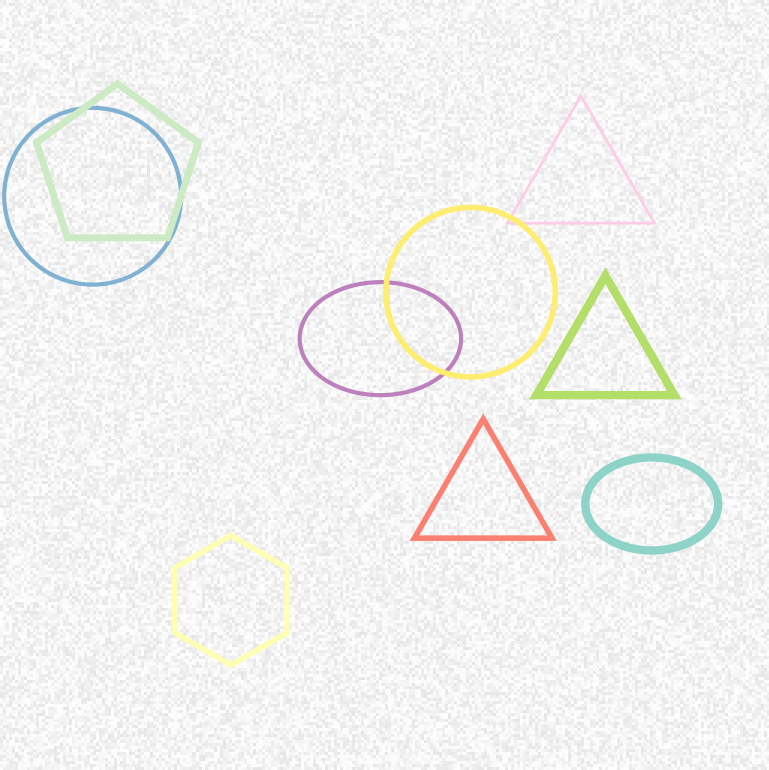[{"shape": "oval", "thickness": 3, "radius": 0.43, "center": [0.846, 0.346]}, {"shape": "hexagon", "thickness": 2, "radius": 0.42, "center": [0.3, 0.22]}, {"shape": "triangle", "thickness": 2, "radius": 0.52, "center": [0.628, 0.353]}, {"shape": "circle", "thickness": 1.5, "radius": 0.57, "center": [0.12, 0.745]}, {"shape": "triangle", "thickness": 3, "radius": 0.52, "center": [0.786, 0.539]}, {"shape": "triangle", "thickness": 1, "radius": 0.55, "center": [0.754, 0.765]}, {"shape": "oval", "thickness": 1.5, "radius": 0.52, "center": [0.494, 0.56]}, {"shape": "pentagon", "thickness": 2.5, "radius": 0.55, "center": [0.153, 0.781]}, {"shape": "circle", "thickness": 2, "radius": 0.55, "center": [0.611, 0.621]}]